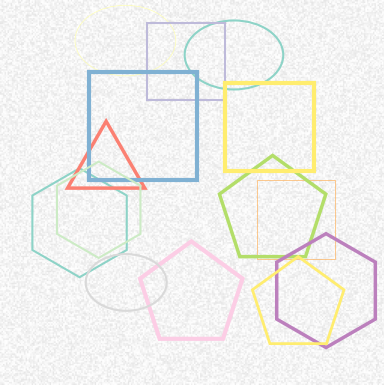[{"shape": "oval", "thickness": 1.5, "radius": 0.64, "center": [0.608, 0.857]}, {"shape": "hexagon", "thickness": 1.5, "radius": 0.71, "center": [0.207, 0.421]}, {"shape": "oval", "thickness": 0.5, "radius": 0.65, "center": [0.326, 0.895]}, {"shape": "square", "thickness": 1.5, "radius": 0.5, "center": [0.483, 0.841]}, {"shape": "triangle", "thickness": 2.5, "radius": 0.58, "center": [0.276, 0.569]}, {"shape": "square", "thickness": 3, "radius": 0.7, "center": [0.372, 0.673]}, {"shape": "square", "thickness": 0.5, "radius": 0.51, "center": [0.769, 0.429]}, {"shape": "pentagon", "thickness": 2.5, "radius": 0.73, "center": [0.708, 0.451]}, {"shape": "pentagon", "thickness": 3, "radius": 0.7, "center": [0.497, 0.233]}, {"shape": "oval", "thickness": 1.5, "radius": 0.53, "center": [0.328, 0.266]}, {"shape": "hexagon", "thickness": 2.5, "radius": 0.74, "center": [0.847, 0.245]}, {"shape": "hexagon", "thickness": 1.5, "radius": 0.63, "center": [0.256, 0.455]}, {"shape": "square", "thickness": 3, "radius": 0.57, "center": [0.7, 0.67]}, {"shape": "pentagon", "thickness": 2, "radius": 0.63, "center": [0.775, 0.209]}]